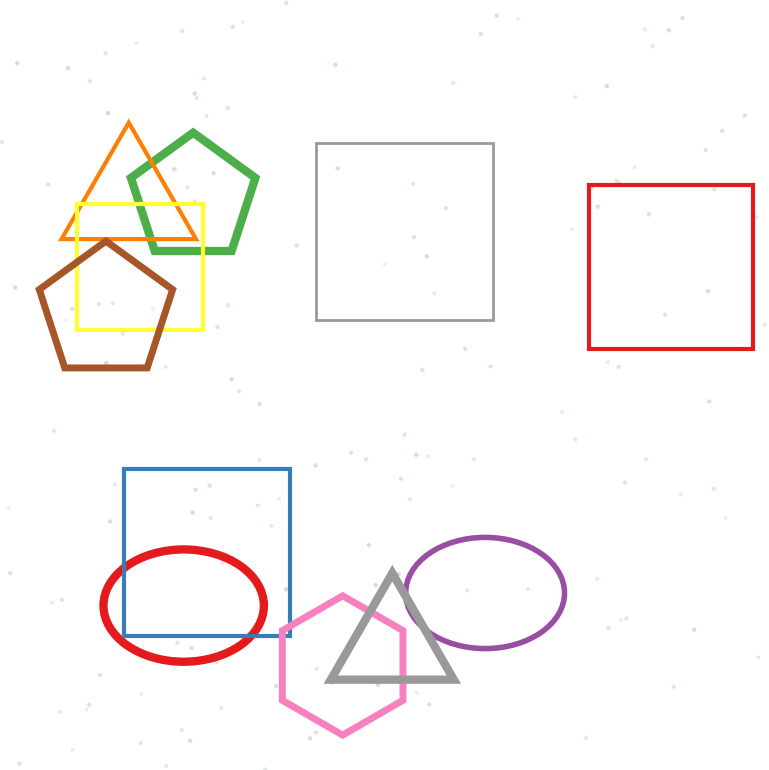[{"shape": "square", "thickness": 1.5, "radius": 0.53, "center": [0.872, 0.653]}, {"shape": "oval", "thickness": 3, "radius": 0.52, "center": [0.239, 0.214]}, {"shape": "square", "thickness": 1.5, "radius": 0.54, "center": [0.269, 0.283]}, {"shape": "pentagon", "thickness": 3, "radius": 0.42, "center": [0.251, 0.743]}, {"shape": "oval", "thickness": 2, "radius": 0.52, "center": [0.63, 0.23]}, {"shape": "triangle", "thickness": 1.5, "radius": 0.5, "center": [0.167, 0.74]}, {"shape": "square", "thickness": 1.5, "radius": 0.41, "center": [0.182, 0.653]}, {"shape": "pentagon", "thickness": 2.5, "radius": 0.46, "center": [0.138, 0.596]}, {"shape": "hexagon", "thickness": 2.5, "radius": 0.45, "center": [0.445, 0.136]}, {"shape": "triangle", "thickness": 3, "radius": 0.46, "center": [0.51, 0.163]}, {"shape": "square", "thickness": 1, "radius": 0.57, "center": [0.525, 0.699]}]